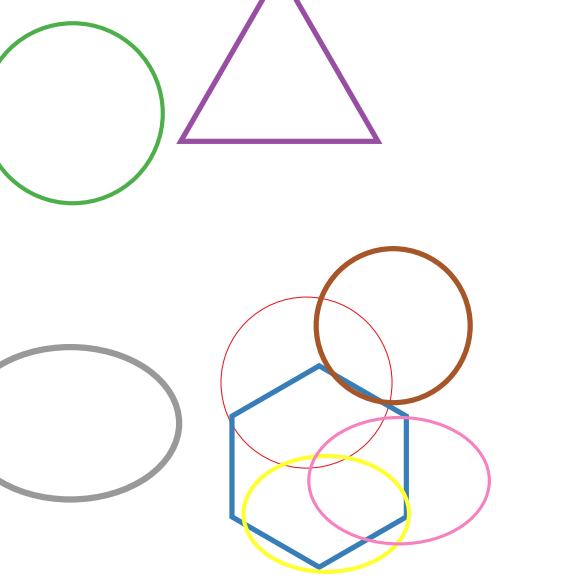[{"shape": "circle", "thickness": 0.5, "radius": 0.74, "center": [0.531, 0.337]}, {"shape": "hexagon", "thickness": 2.5, "radius": 0.87, "center": [0.553, 0.191]}, {"shape": "circle", "thickness": 2, "radius": 0.78, "center": [0.126, 0.803]}, {"shape": "triangle", "thickness": 2.5, "radius": 0.99, "center": [0.484, 0.853]}, {"shape": "oval", "thickness": 2, "radius": 0.72, "center": [0.565, 0.109]}, {"shape": "circle", "thickness": 2.5, "radius": 0.67, "center": [0.681, 0.435]}, {"shape": "oval", "thickness": 1.5, "radius": 0.78, "center": [0.691, 0.167]}, {"shape": "oval", "thickness": 3, "radius": 0.94, "center": [0.122, 0.266]}]